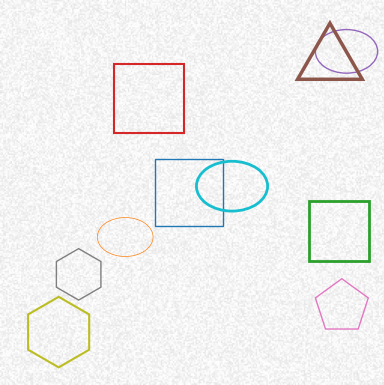[{"shape": "square", "thickness": 1, "radius": 0.44, "center": [0.491, 0.5]}, {"shape": "oval", "thickness": 0.5, "radius": 0.36, "center": [0.325, 0.384]}, {"shape": "square", "thickness": 2, "radius": 0.39, "center": [0.881, 0.399]}, {"shape": "square", "thickness": 1.5, "radius": 0.45, "center": [0.388, 0.744]}, {"shape": "oval", "thickness": 1, "radius": 0.4, "center": [0.9, 0.867]}, {"shape": "triangle", "thickness": 2.5, "radius": 0.49, "center": [0.857, 0.843]}, {"shape": "pentagon", "thickness": 1, "radius": 0.36, "center": [0.888, 0.204]}, {"shape": "hexagon", "thickness": 1, "radius": 0.33, "center": [0.204, 0.287]}, {"shape": "hexagon", "thickness": 1.5, "radius": 0.46, "center": [0.152, 0.137]}, {"shape": "oval", "thickness": 2, "radius": 0.46, "center": [0.603, 0.516]}]